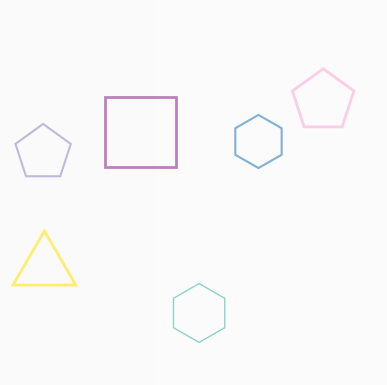[{"shape": "hexagon", "thickness": 1, "radius": 0.38, "center": [0.514, 0.187]}, {"shape": "pentagon", "thickness": 1.5, "radius": 0.38, "center": [0.111, 0.603]}, {"shape": "hexagon", "thickness": 1.5, "radius": 0.34, "center": [0.667, 0.632]}, {"shape": "pentagon", "thickness": 2, "radius": 0.42, "center": [0.834, 0.738]}, {"shape": "square", "thickness": 2, "radius": 0.46, "center": [0.362, 0.658]}, {"shape": "triangle", "thickness": 2, "radius": 0.47, "center": [0.115, 0.306]}]